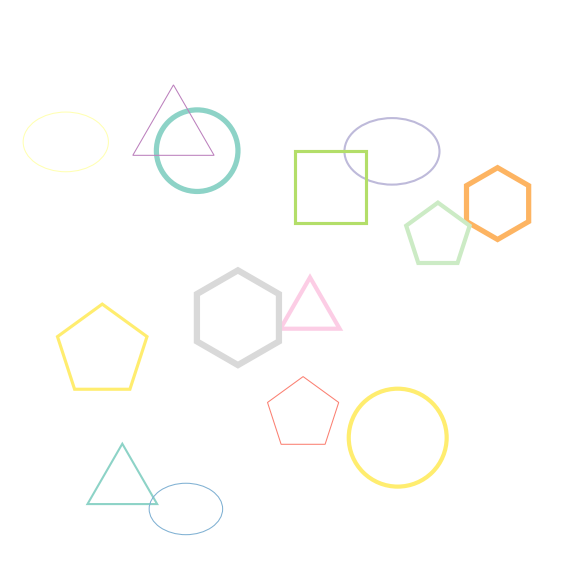[{"shape": "circle", "thickness": 2.5, "radius": 0.35, "center": [0.341, 0.738]}, {"shape": "triangle", "thickness": 1, "radius": 0.35, "center": [0.212, 0.161]}, {"shape": "oval", "thickness": 0.5, "radius": 0.37, "center": [0.114, 0.753]}, {"shape": "oval", "thickness": 1, "radius": 0.41, "center": [0.679, 0.737]}, {"shape": "pentagon", "thickness": 0.5, "radius": 0.32, "center": [0.525, 0.282]}, {"shape": "oval", "thickness": 0.5, "radius": 0.32, "center": [0.322, 0.118]}, {"shape": "hexagon", "thickness": 2.5, "radius": 0.31, "center": [0.862, 0.647]}, {"shape": "square", "thickness": 1.5, "radius": 0.31, "center": [0.572, 0.675]}, {"shape": "triangle", "thickness": 2, "radius": 0.3, "center": [0.537, 0.46]}, {"shape": "hexagon", "thickness": 3, "radius": 0.41, "center": [0.412, 0.449]}, {"shape": "triangle", "thickness": 0.5, "radius": 0.41, "center": [0.3, 0.771]}, {"shape": "pentagon", "thickness": 2, "radius": 0.29, "center": [0.758, 0.59]}, {"shape": "pentagon", "thickness": 1.5, "radius": 0.41, "center": [0.177, 0.391]}, {"shape": "circle", "thickness": 2, "radius": 0.42, "center": [0.689, 0.241]}]